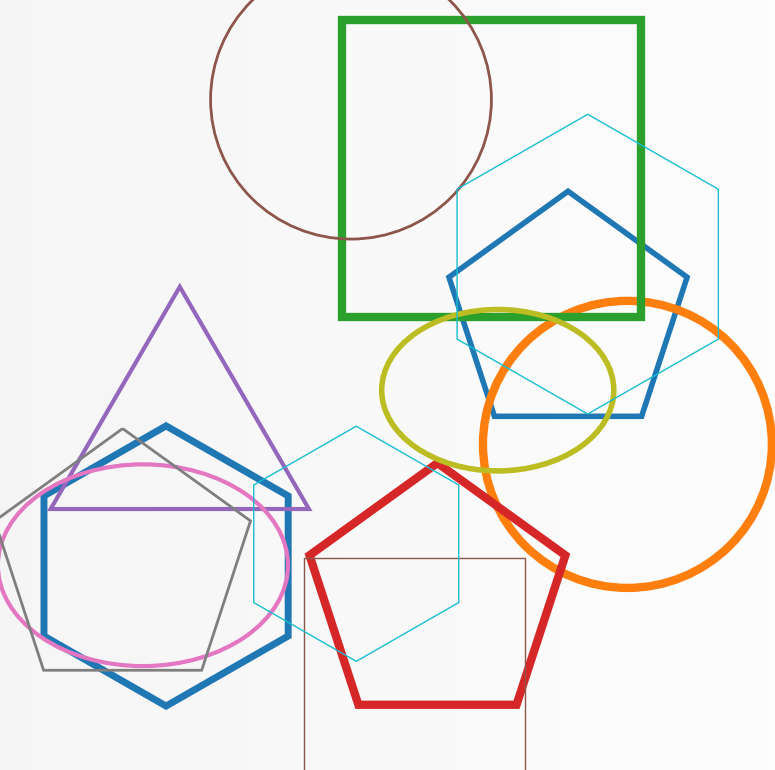[{"shape": "pentagon", "thickness": 2, "radius": 0.81, "center": [0.733, 0.59]}, {"shape": "hexagon", "thickness": 2.5, "radius": 0.91, "center": [0.214, 0.265]}, {"shape": "circle", "thickness": 3, "radius": 0.93, "center": [0.81, 0.423]}, {"shape": "square", "thickness": 3, "radius": 0.96, "center": [0.634, 0.781]}, {"shape": "pentagon", "thickness": 3, "radius": 0.87, "center": [0.564, 0.225]}, {"shape": "triangle", "thickness": 1.5, "radius": 0.96, "center": [0.232, 0.435]}, {"shape": "circle", "thickness": 1, "radius": 0.91, "center": [0.453, 0.871]}, {"shape": "square", "thickness": 0.5, "radius": 0.71, "center": [0.534, 0.132]}, {"shape": "oval", "thickness": 1.5, "radius": 0.94, "center": [0.184, 0.266]}, {"shape": "pentagon", "thickness": 1, "radius": 0.87, "center": [0.158, 0.27]}, {"shape": "oval", "thickness": 2, "radius": 0.75, "center": [0.642, 0.493]}, {"shape": "hexagon", "thickness": 0.5, "radius": 0.76, "center": [0.46, 0.294]}, {"shape": "hexagon", "thickness": 0.5, "radius": 0.97, "center": [0.758, 0.657]}]